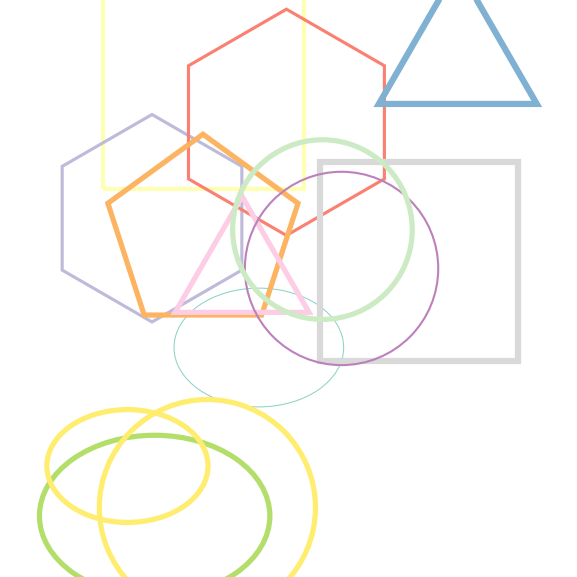[{"shape": "oval", "thickness": 0.5, "radius": 0.73, "center": [0.448, 0.397]}, {"shape": "square", "thickness": 2, "radius": 0.87, "center": [0.352, 0.845]}, {"shape": "hexagon", "thickness": 1.5, "radius": 0.9, "center": [0.263, 0.621]}, {"shape": "hexagon", "thickness": 1.5, "radius": 0.98, "center": [0.496, 0.787]}, {"shape": "triangle", "thickness": 3, "radius": 0.79, "center": [0.793, 0.898]}, {"shape": "pentagon", "thickness": 2.5, "radius": 0.87, "center": [0.351, 0.594]}, {"shape": "oval", "thickness": 2.5, "radius": 1.0, "center": [0.268, 0.106]}, {"shape": "triangle", "thickness": 2.5, "radius": 0.67, "center": [0.419, 0.525]}, {"shape": "square", "thickness": 3, "radius": 0.86, "center": [0.726, 0.546]}, {"shape": "circle", "thickness": 1, "radius": 0.84, "center": [0.591, 0.534]}, {"shape": "circle", "thickness": 2.5, "radius": 0.78, "center": [0.558, 0.602]}, {"shape": "oval", "thickness": 2.5, "radius": 0.7, "center": [0.221, 0.192]}, {"shape": "circle", "thickness": 2.5, "radius": 0.94, "center": [0.359, 0.12]}]